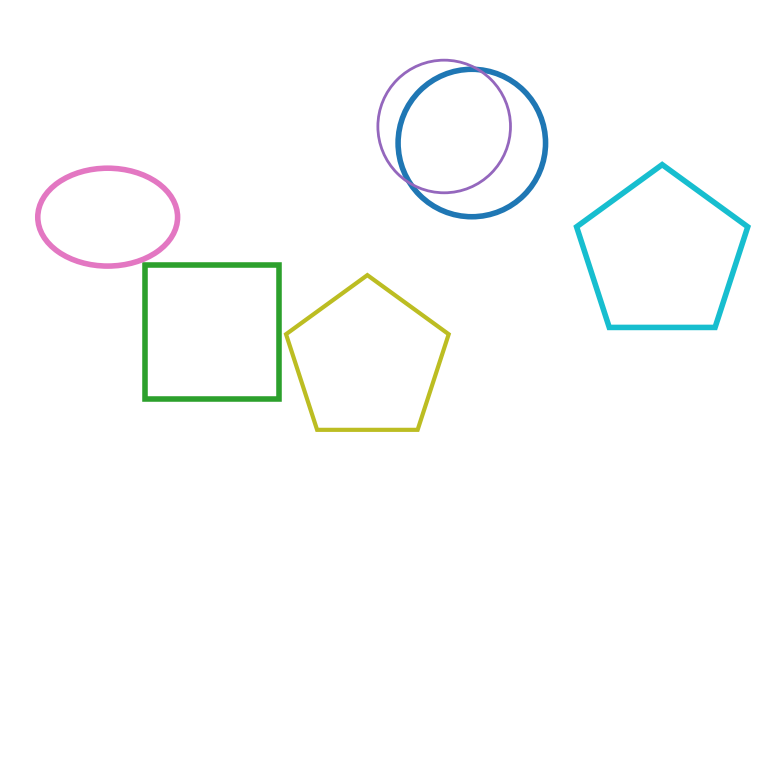[{"shape": "circle", "thickness": 2, "radius": 0.48, "center": [0.613, 0.814]}, {"shape": "square", "thickness": 2, "radius": 0.43, "center": [0.275, 0.569]}, {"shape": "circle", "thickness": 1, "radius": 0.43, "center": [0.577, 0.836]}, {"shape": "oval", "thickness": 2, "radius": 0.45, "center": [0.14, 0.718]}, {"shape": "pentagon", "thickness": 1.5, "radius": 0.56, "center": [0.477, 0.532]}, {"shape": "pentagon", "thickness": 2, "radius": 0.58, "center": [0.86, 0.669]}]